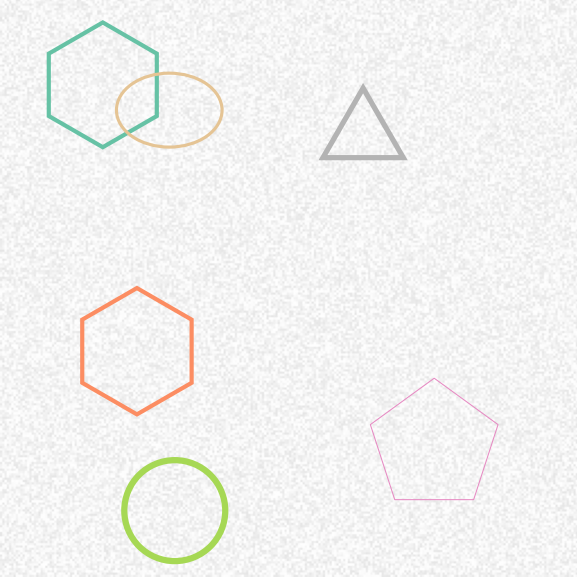[{"shape": "hexagon", "thickness": 2, "radius": 0.54, "center": [0.178, 0.852]}, {"shape": "hexagon", "thickness": 2, "radius": 0.55, "center": [0.237, 0.391]}, {"shape": "pentagon", "thickness": 0.5, "radius": 0.58, "center": [0.752, 0.228]}, {"shape": "circle", "thickness": 3, "radius": 0.44, "center": [0.303, 0.115]}, {"shape": "oval", "thickness": 1.5, "radius": 0.46, "center": [0.293, 0.808]}, {"shape": "triangle", "thickness": 2.5, "radius": 0.4, "center": [0.629, 0.766]}]